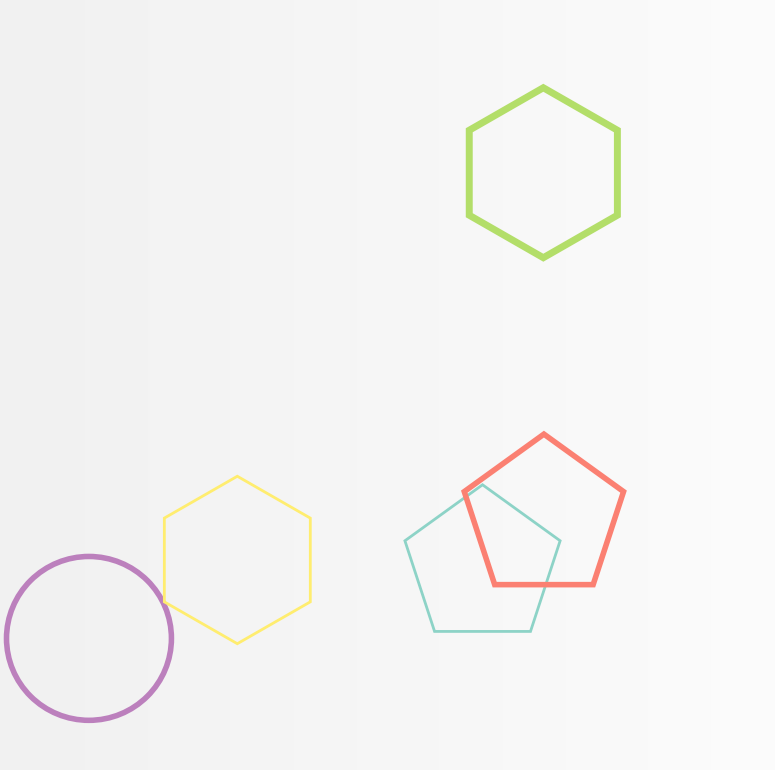[{"shape": "pentagon", "thickness": 1, "radius": 0.53, "center": [0.623, 0.265]}, {"shape": "pentagon", "thickness": 2, "radius": 0.54, "center": [0.702, 0.328]}, {"shape": "hexagon", "thickness": 2.5, "radius": 0.55, "center": [0.701, 0.776]}, {"shape": "circle", "thickness": 2, "radius": 0.53, "center": [0.115, 0.171]}, {"shape": "hexagon", "thickness": 1, "radius": 0.54, "center": [0.306, 0.273]}]